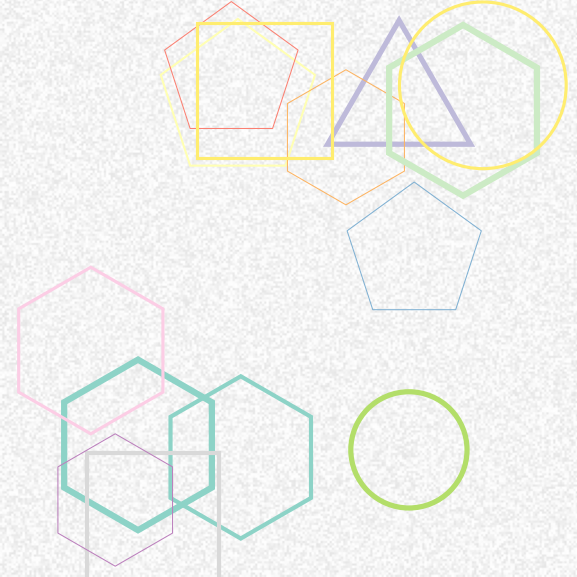[{"shape": "hexagon", "thickness": 2, "radius": 0.7, "center": [0.417, 0.207]}, {"shape": "hexagon", "thickness": 3, "radius": 0.74, "center": [0.239, 0.229]}, {"shape": "pentagon", "thickness": 1, "radius": 0.7, "center": [0.412, 0.826]}, {"shape": "triangle", "thickness": 2.5, "radius": 0.72, "center": [0.691, 0.821]}, {"shape": "pentagon", "thickness": 0.5, "radius": 0.61, "center": [0.401, 0.875]}, {"shape": "pentagon", "thickness": 0.5, "radius": 0.61, "center": [0.717, 0.562]}, {"shape": "hexagon", "thickness": 0.5, "radius": 0.58, "center": [0.599, 0.761]}, {"shape": "circle", "thickness": 2.5, "radius": 0.5, "center": [0.708, 0.22]}, {"shape": "hexagon", "thickness": 1.5, "radius": 0.72, "center": [0.157, 0.392]}, {"shape": "square", "thickness": 2, "radius": 0.57, "center": [0.265, 0.1]}, {"shape": "hexagon", "thickness": 0.5, "radius": 0.57, "center": [0.2, 0.133]}, {"shape": "hexagon", "thickness": 3, "radius": 0.74, "center": [0.802, 0.808]}, {"shape": "circle", "thickness": 1.5, "radius": 0.72, "center": [0.836, 0.851]}, {"shape": "square", "thickness": 1.5, "radius": 0.59, "center": [0.457, 0.842]}]